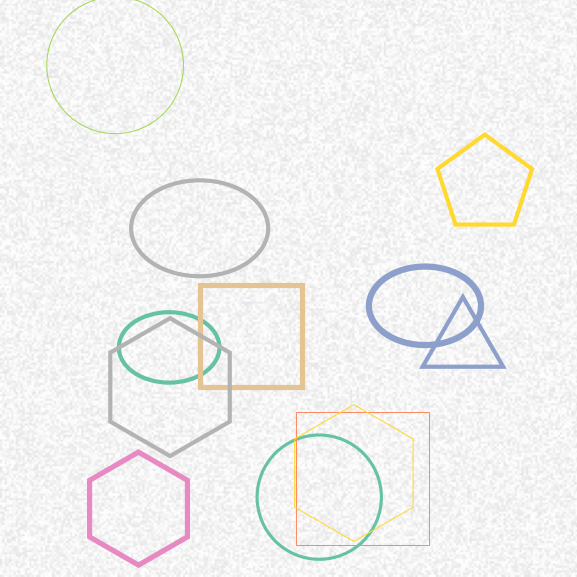[{"shape": "circle", "thickness": 1.5, "radius": 0.54, "center": [0.553, 0.138]}, {"shape": "oval", "thickness": 2, "radius": 0.44, "center": [0.293, 0.398]}, {"shape": "square", "thickness": 0.5, "radius": 0.57, "center": [0.627, 0.17]}, {"shape": "oval", "thickness": 3, "radius": 0.49, "center": [0.736, 0.47]}, {"shape": "triangle", "thickness": 2, "radius": 0.4, "center": [0.802, 0.404]}, {"shape": "hexagon", "thickness": 2.5, "radius": 0.49, "center": [0.24, 0.118]}, {"shape": "circle", "thickness": 0.5, "radius": 0.59, "center": [0.199, 0.886]}, {"shape": "hexagon", "thickness": 0.5, "radius": 0.59, "center": [0.613, 0.18]}, {"shape": "pentagon", "thickness": 2, "radius": 0.43, "center": [0.839, 0.68]}, {"shape": "square", "thickness": 2.5, "radius": 0.44, "center": [0.434, 0.418]}, {"shape": "hexagon", "thickness": 2, "radius": 0.6, "center": [0.294, 0.329]}, {"shape": "oval", "thickness": 2, "radius": 0.59, "center": [0.346, 0.604]}]